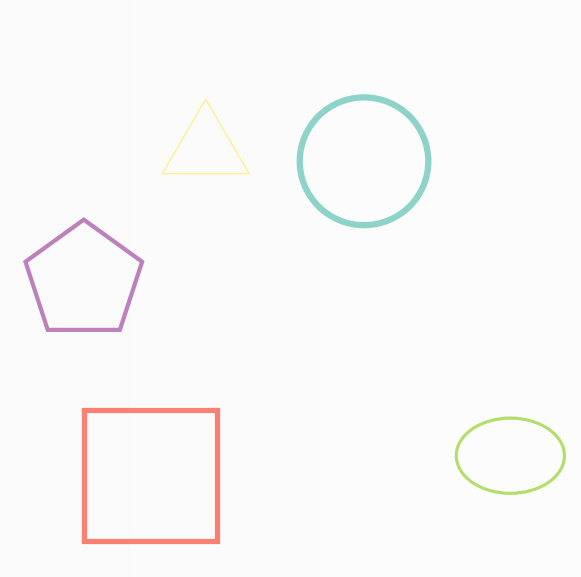[{"shape": "circle", "thickness": 3, "radius": 0.55, "center": [0.626, 0.72]}, {"shape": "square", "thickness": 2.5, "radius": 0.57, "center": [0.259, 0.176]}, {"shape": "oval", "thickness": 1.5, "radius": 0.47, "center": [0.878, 0.21]}, {"shape": "pentagon", "thickness": 2, "radius": 0.53, "center": [0.144, 0.513]}, {"shape": "triangle", "thickness": 0.5, "radius": 0.43, "center": [0.354, 0.741]}]